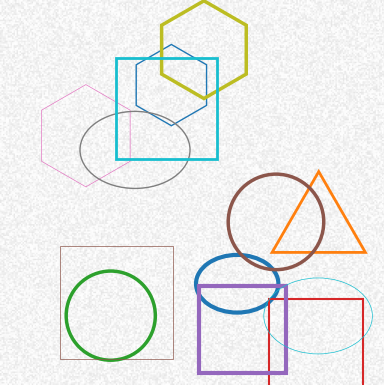[{"shape": "oval", "thickness": 3, "radius": 0.53, "center": [0.616, 0.263]}, {"shape": "hexagon", "thickness": 1, "radius": 0.53, "center": [0.445, 0.779]}, {"shape": "triangle", "thickness": 2, "radius": 0.7, "center": [0.828, 0.414]}, {"shape": "circle", "thickness": 2.5, "radius": 0.58, "center": [0.288, 0.18]}, {"shape": "square", "thickness": 1.5, "radius": 0.61, "center": [0.821, 0.101]}, {"shape": "square", "thickness": 3, "radius": 0.56, "center": [0.63, 0.144]}, {"shape": "circle", "thickness": 2.5, "radius": 0.62, "center": [0.717, 0.424]}, {"shape": "square", "thickness": 0.5, "radius": 0.74, "center": [0.302, 0.213]}, {"shape": "hexagon", "thickness": 0.5, "radius": 0.66, "center": [0.223, 0.647]}, {"shape": "oval", "thickness": 1, "radius": 0.71, "center": [0.351, 0.611]}, {"shape": "hexagon", "thickness": 2.5, "radius": 0.63, "center": [0.53, 0.871]}, {"shape": "square", "thickness": 2, "radius": 0.65, "center": [0.432, 0.718]}, {"shape": "oval", "thickness": 0.5, "radius": 0.71, "center": [0.826, 0.179]}]